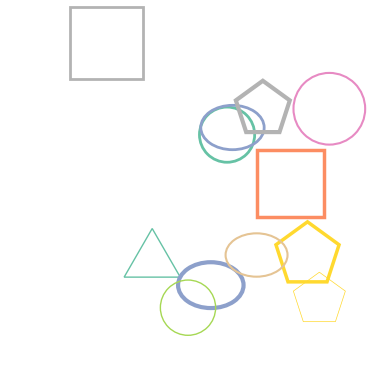[{"shape": "triangle", "thickness": 1, "radius": 0.42, "center": [0.395, 0.322]}, {"shape": "circle", "thickness": 2, "radius": 0.36, "center": [0.59, 0.65]}, {"shape": "square", "thickness": 2.5, "radius": 0.44, "center": [0.755, 0.523]}, {"shape": "oval", "thickness": 3, "radius": 0.43, "center": [0.548, 0.259]}, {"shape": "oval", "thickness": 2, "radius": 0.41, "center": [0.604, 0.669]}, {"shape": "circle", "thickness": 1.5, "radius": 0.47, "center": [0.855, 0.718]}, {"shape": "circle", "thickness": 1, "radius": 0.36, "center": [0.488, 0.201]}, {"shape": "pentagon", "thickness": 0.5, "radius": 0.35, "center": [0.83, 0.222]}, {"shape": "pentagon", "thickness": 2.5, "radius": 0.43, "center": [0.799, 0.338]}, {"shape": "oval", "thickness": 1.5, "radius": 0.4, "center": [0.666, 0.338]}, {"shape": "square", "thickness": 2, "radius": 0.47, "center": [0.276, 0.888]}, {"shape": "pentagon", "thickness": 3, "radius": 0.37, "center": [0.683, 0.717]}]